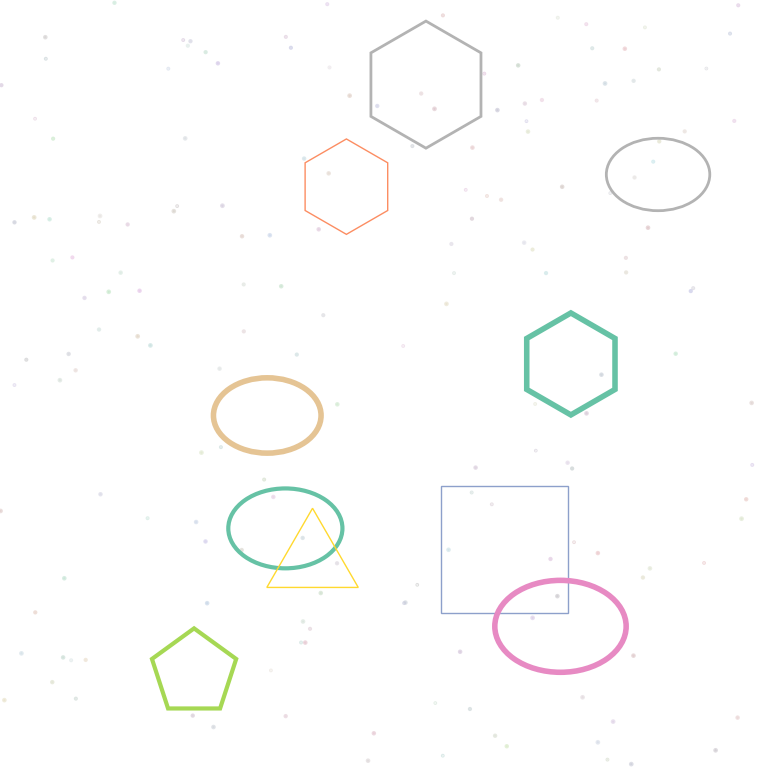[{"shape": "hexagon", "thickness": 2, "radius": 0.33, "center": [0.741, 0.527]}, {"shape": "oval", "thickness": 1.5, "radius": 0.37, "center": [0.371, 0.314]}, {"shape": "hexagon", "thickness": 0.5, "radius": 0.31, "center": [0.45, 0.758]}, {"shape": "square", "thickness": 0.5, "radius": 0.41, "center": [0.655, 0.287]}, {"shape": "oval", "thickness": 2, "radius": 0.43, "center": [0.728, 0.187]}, {"shape": "pentagon", "thickness": 1.5, "radius": 0.29, "center": [0.252, 0.126]}, {"shape": "triangle", "thickness": 0.5, "radius": 0.34, "center": [0.406, 0.271]}, {"shape": "oval", "thickness": 2, "radius": 0.35, "center": [0.347, 0.46]}, {"shape": "hexagon", "thickness": 1, "radius": 0.41, "center": [0.553, 0.89]}, {"shape": "oval", "thickness": 1, "radius": 0.34, "center": [0.855, 0.773]}]